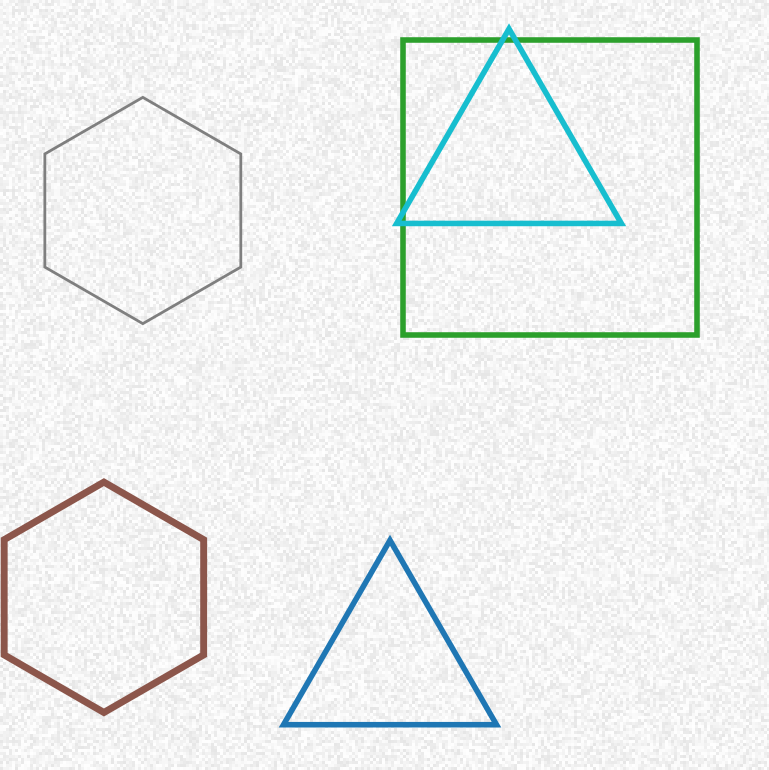[{"shape": "triangle", "thickness": 2, "radius": 0.8, "center": [0.507, 0.139]}, {"shape": "square", "thickness": 2, "radius": 0.96, "center": [0.715, 0.757]}, {"shape": "hexagon", "thickness": 2.5, "radius": 0.75, "center": [0.135, 0.224]}, {"shape": "hexagon", "thickness": 1, "radius": 0.73, "center": [0.185, 0.727]}, {"shape": "triangle", "thickness": 2, "radius": 0.84, "center": [0.661, 0.794]}]